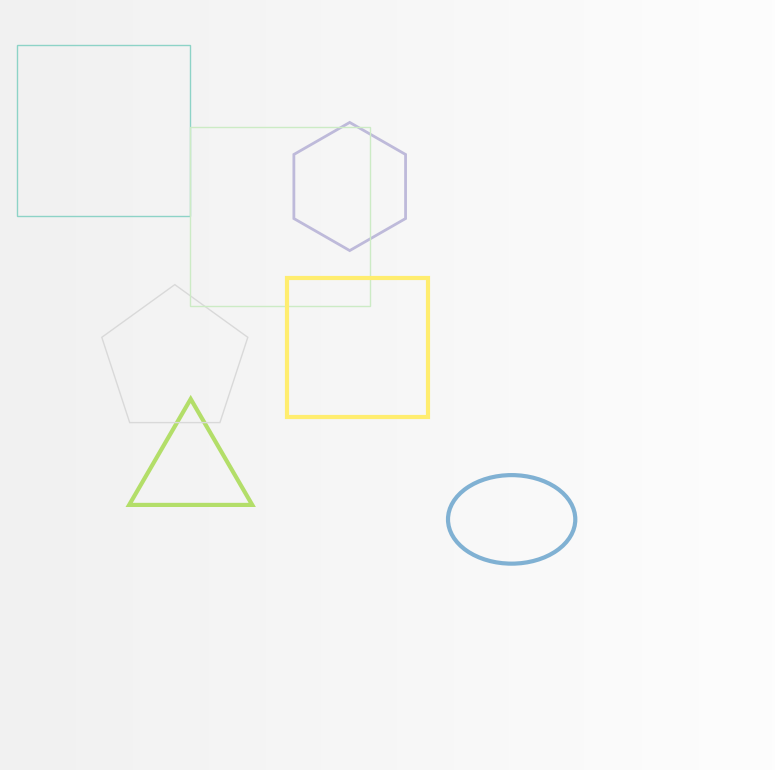[{"shape": "square", "thickness": 0.5, "radius": 0.56, "center": [0.134, 0.83]}, {"shape": "hexagon", "thickness": 1, "radius": 0.42, "center": [0.451, 0.758]}, {"shape": "oval", "thickness": 1.5, "radius": 0.41, "center": [0.66, 0.325]}, {"shape": "triangle", "thickness": 1.5, "radius": 0.46, "center": [0.246, 0.39]}, {"shape": "pentagon", "thickness": 0.5, "radius": 0.5, "center": [0.226, 0.531]}, {"shape": "square", "thickness": 0.5, "radius": 0.58, "center": [0.362, 0.719]}, {"shape": "square", "thickness": 1.5, "radius": 0.45, "center": [0.461, 0.548]}]